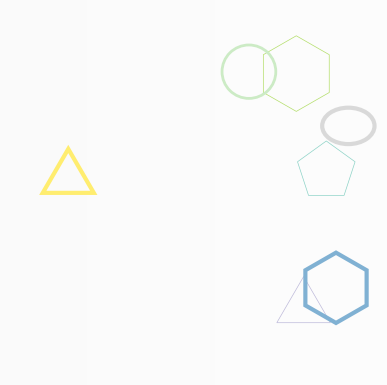[{"shape": "pentagon", "thickness": 0.5, "radius": 0.39, "center": [0.842, 0.556]}, {"shape": "triangle", "thickness": 0.5, "radius": 0.4, "center": [0.784, 0.202]}, {"shape": "hexagon", "thickness": 3, "radius": 0.46, "center": [0.867, 0.252]}, {"shape": "hexagon", "thickness": 0.5, "radius": 0.49, "center": [0.765, 0.809]}, {"shape": "oval", "thickness": 3, "radius": 0.34, "center": [0.899, 0.673]}, {"shape": "circle", "thickness": 2, "radius": 0.35, "center": [0.642, 0.814]}, {"shape": "triangle", "thickness": 3, "radius": 0.38, "center": [0.176, 0.537]}]